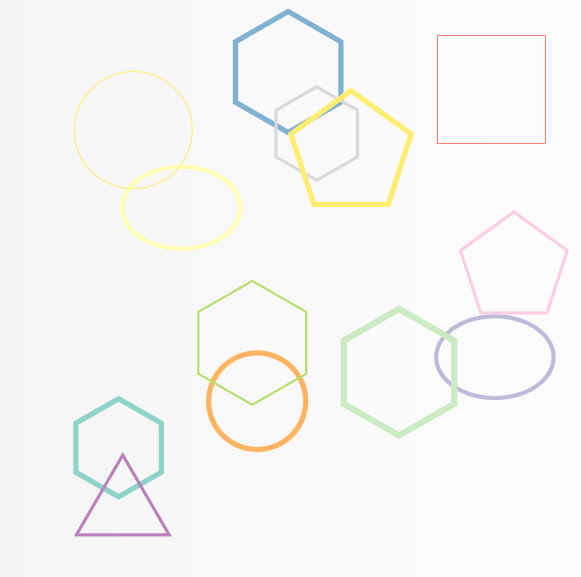[{"shape": "hexagon", "thickness": 2.5, "radius": 0.42, "center": [0.204, 0.224]}, {"shape": "oval", "thickness": 2, "radius": 0.51, "center": [0.312, 0.639]}, {"shape": "oval", "thickness": 2, "radius": 0.5, "center": [0.851, 0.381]}, {"shape": "square", "thickness": 0.5, "radius": 0.47, "center": [0.845, 0.845]}, {"shape": "hexagon", "thickness": 2.5, "radius": 0.52, "center": [0.496, 0.875]}, {"shape": "circle", "thickness": 2.5, "radius": 0.42, "center": [0.442, 0.304]}, {"shape": "hexagon", "thickness": 1, "radius": 0.54, "center": [0.434, 0.405]}, {"shape": "pentagon", "thickness": 1.5, "radius": 0.48, "center": [0.884, 0.535]}, {"shape": "hexagon", "thickness": 1.5, "radius": 0.4, "center": [0.545, 0.768]}, {"shape": "triangle", "thickness": 1.5, "radius": 0.46, "center": [0.211, 0.119]}, {"shape": "hexagon", "thickness": 3, "radius": 0.55, "center": [0.687, 0.355]}, {"shape": "circle", "thickness": 0.5, "radius": 0.51, "center": [0.229, 0.774]}, {"shape": "pentagon", "thickness": 2.5, "radius": 0.54, "center": [0.604, 0.733]}]